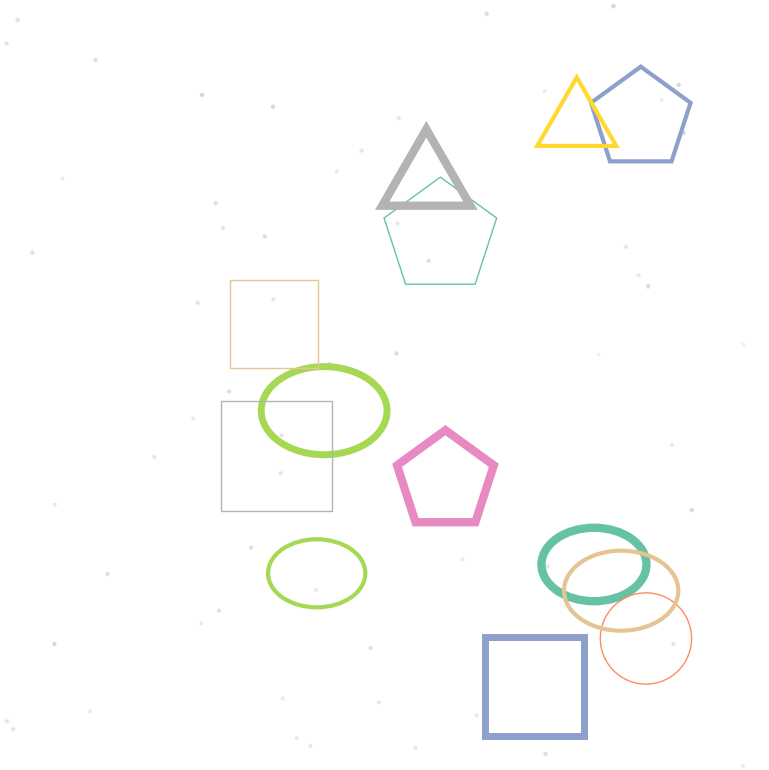[{"shape": "pentagon", "thickness": 0.5, "radius": 0.38, "center": [0.572, 0.693]}, {"shape": "oval", "thickness": 3, "radius": 0.34, "center": [0.771, 0.267]}, {"shape": "circle", "thickness": 0.5, "radius": 0.3, "center": [0.839, 0.171]}, {"shape": "square", "thickness": 2.5, "radius": 0.32, "center": [0.694, 0.109]}, {"shape": "pentagon", "thickness": 1.5, "radius": 0.34, "center": [0.832, 0.845]}, {"shape": "pentagon", "thickness": 3, "radius": 0.33, "center": [0.578, 0.375]}, {"shape": "oval", "thickness": 1.5, "radius": 0.32, "center": [0.411, 0.255]}, {"shape": "oval", "thickness": 2.5, "radius": 0.41, "center": [0.421, 0.467]}, {"shape": "triangle", "thickness": 1.5, "radius": 0.3, "center": [0.749, 0.84]}, {"shape": "square", "thickness": 0.5, "radius": 0.29, "center": [0.356, 0.579]}, {"shape": "oval", "thickness": 1.5, "radius": 0.37, "center": [0.807, 0.233]}, {"shape": "triangle", "thickness": 3, "radius": 0.33, "center": [0.554, 0.766]}, {"shape": "square", "thickness": 0.5, "radius": 0.36, "center": [0.359, 0.408]}]